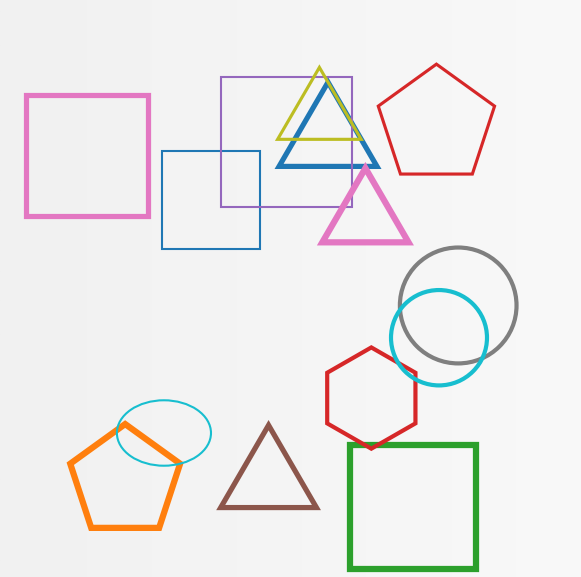[{"shape": "triangle", "thickness": 2.5, "radius": 0.49, "center": [0.564, 0.76]}, {"shape": "square", "thickness": 1, "radius": 0.42, "center": [0.363, 0.653]}, {"shape": "pentagon", "thickness": 3, "radius": 0.5, "center": [0.215, 0.165]}, {"shape": "square", "thickness": 3, "radius": 0.54, "center": [0.71, 0.121]}, {"shape": "hexagon", "thickness": 2, "radius": 0.44, "center": [0.639, 0.31]}, {"shape": "pentagon", "thickness": 1.5, "radius": 0.53, "center": [0.751, 0.783]}, {"shape": "square", "thickness": 1, "radius": 0.56, "center": [0.493, 0.753]}, {"shape": "triangle", "thickness": 2.5, "radius": 0.48, "center": [0.462, 0.168]}, {"shape": "triangle", "thickness": 3, "radius": 0.43, "center": [0.629, 0.622]}, {"shape": "square", "thickness": 2.5, "radius": 0.53, "center": [0.15, 0.73]}, {"shape": "circle", "thickness": 2, "radius": 0.5, "center": [0.788, 0.47]}, {"shape": "triangle", "thickness": 1.5, "radius": 0.42, "center": [0.55, 0.799]}, {"shape": "oval", "thickness": 1, "radius": 0.4, "center": [0.282, 0.249]}, {"shape": "circle", "thickness": 2, "radius": 0.41, "center": [0.755, 0.414]}]